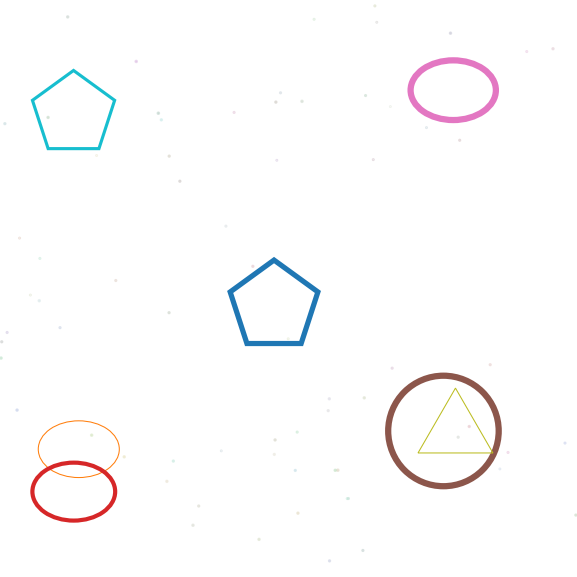[{"shape": "pentagon", "thickness": 2.5, "radius": 0.4, "center": [0.475, 0.469]}, {"shape": "oval", "thickness": 0.5, "radius": 0.35, "center": [0.136, 0.221]}, {"shape": "oval", "thickness": 2, "radius": 0.36, "center": [0.128, 0.148]}, {"shape": "circle", "thickness": 3, "radius": 0.48, "center": [0.768, 0.253]}, {"shape": "oval", "thickness": 3, "radius": 0.37, "center": [0.785, 0.843]}, {"shape": "triangle", "thickness": 0.5, "radius": 0.37, "center": [0.789, 0.252]}, {"shape": "pentagon", "thickness": 1.5, "radius": 0.37, "center": [0.127, 0.802]}]